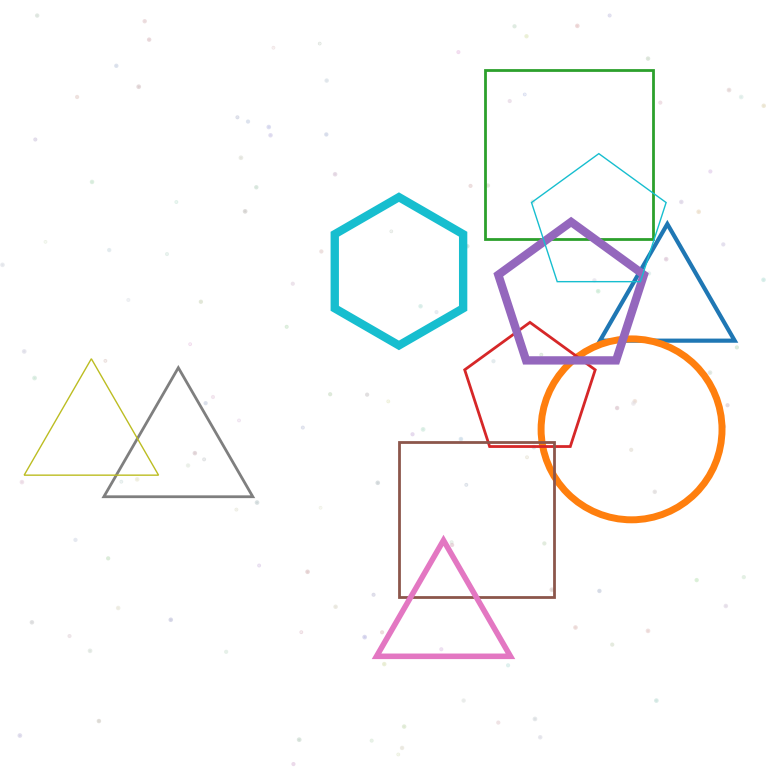[{"shape": "triangle", "thickness": 1.5, "radius": 0.5, "center": [0.867, 0.608]}, {"shape": "circle", "thickness": 2.5, "radius": 0.59, "center": [0.82, 0.442]}, {"shape": "square", "thickness": 1, "radius": 0.55, "center": [0.739, 0.799]}, {"shape": "pentagon", "thickness": 1, "radius": 0.45, "center": [0.688, 0.492]}, {"shape": "pentagon", "thickness": 3, "radius": 0.5, "center": [0.742, 0.612]}, {"shape": "square", "thickness": 1, "radius": 0.5, "center": [0.619, 0.326]}, {"shape": "triangle", "thickness": 2, "radius": 0.5, "center": [0.576, 0.198]}, {"shape": "triangle", "thickness": 1, "radius": 0.56, "center": [0.232, 0.411]}, {"shape": "triangle", "thickness": 0.5, "radius": 0.5, "center": [0.119, 0.433]}, {"shape": "hexagon", "thickness": 3, "radius": 0.48, "center": [0.518, 0.648]}, {"shape": "pentagon", "thickness": 0.5, "radius": 0.46, "center": [0.778, 0.709]}]